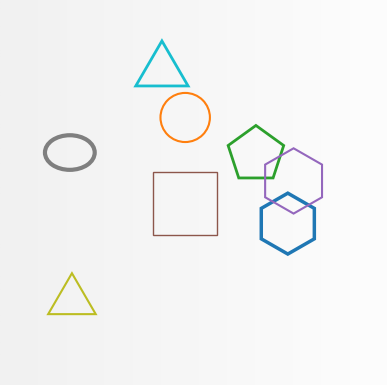[{"shape": "hexagon", "thickness": 2.5, "radius": 0.4, "center": [0.743, 0.419]}, {"shape": "circle", "thickness": 1.5, "radius": 0.32, "center": [0.478, 0.695]}, {"shape": "pentagon", "thickness": 2, "radius": 0.38, "center": [0.66, 0.599]}, {"shape": "hexagon", "thickness": 1.5, "radius": 0.42, "center": [0.758, 0.53]}, {"shape": "square", "thickness": 1, "radius": 0.41, "center": [0.478, 0.472]}, {"shape": "oval", "thickness": 3, "radius": 0.32, "center": [0.18, 0.604]}, {"shape": "triangle", "thickness": 1.5, "radius": 0.35, "center": [0.186, 0.219]}, {"shape": "triangle", "thickness": 2, "radius": 0.39, "center": [0.418, 0.816]}]